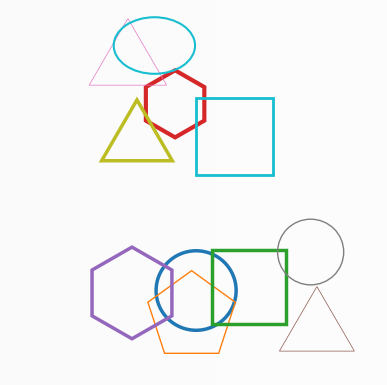[{"shape": "circle", "thickness": 2.5, "radius": 0.52, "center": [0.506, 0.245]}, {"shape": "pentagon", "thickness": 1, "radius": 0.59, "center": [0.494, 0.178]}, {"shape": "square", "thickness": 2.5, "radius": 0.48, "center": [0.642, 0.254]}, {"shape": "hexagon", "thickness": 3, "radius": 0.44, "center": [0.452, 0.73]}, {"shape": "hexagon", "thickness": 2.5, "radius": 0.59, "center": [0.341, 0.239]}, {"shape": "triangle", "thickness": 0.5, "radius": 0.56, "center": [0.818, 0.144]}, {"shape": "triangle", "thickness": 0.5, "radius": 0.58, "center": [0.33, 0.837]}, {"shape": "circle", "thickness": 1, "radius": 0.43, "center": [0.802, 0.345]}, {"shape": "triangle", "thickness": 2.5, "radius": 0.53, "center": [0.353, 0.635]}, {"shape": "square", "thickness": 2, "radius": 0.5, "center": [0.605, 0.646]}, {"shape": "oval", "thickness": 1.5, "radius": 0.52, "center": [0.398, 0.882]}]